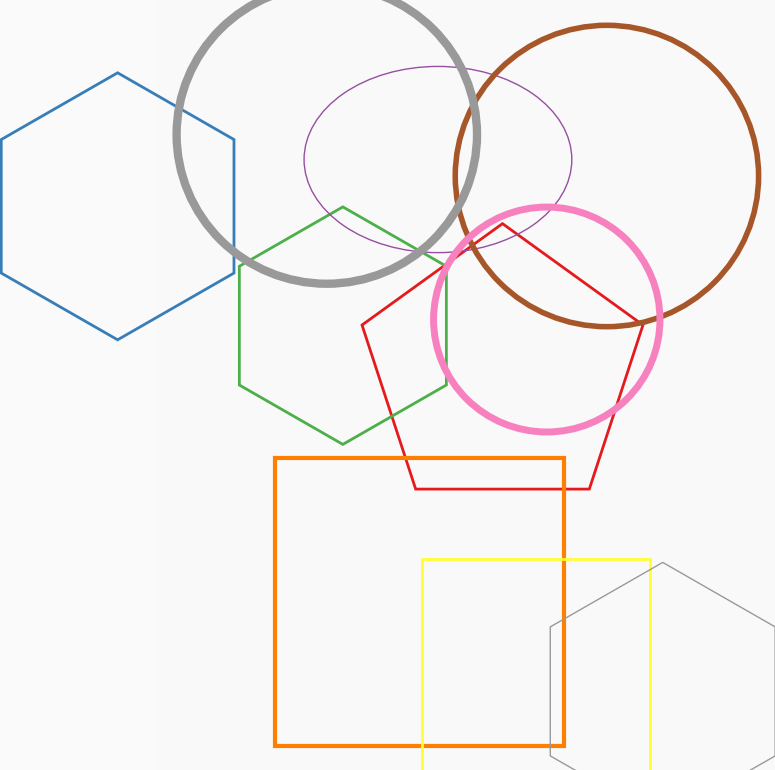[{"shape": "pentagon", "thickness": 1, "radius": 0.95, "center": [0.648, 0.519]}, {"shape": "hexagon", "thickness": 1, "radius": 0.87, "center": [0.152, 0.732]}, {"shape": "hexagon", "thickness": 1, "radius": 0.77, "center": [0.442, 0.577]}, {"shape": "oval", "thickness": 0.5, "radius": 0.86, "center": [0.565, 0.793]}, {"shape": "square", "thickness": 1.5, "radius": 0.93, "center": [0.541, 0.218]}, {"shape": "square", "thickness": 1, "radius": 0.73, "center": [0.692, 0.127]}, {"shape": "circle", "thickness": 2, "radius": 0.98, "center": [0.783, 0.771]}, {"shape": "circle", "thickness": 2.5, "radius": 0.73, "center": [0.706, 0.585]}, {"shape": "circle", "thickness": 3, "radius": 0.97, "center": [0.422, 0.825]}, {"shape": "hexagon", "thickness": 0.5, "radius": 0.84, "center": [0.855, 0.102]}]